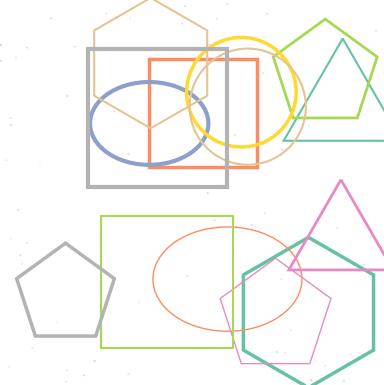[{"shape": "triangle", "thickness": 1.5, "radius": 0.89, "center": [0.89, 0.723]}, {"shape": "hexagon", "thickness": 2.5, "radius": 0.98, "center": [0.801, 0.188]}, {"shape": "oval", "thickness": 1, "radius": 0.97, "center": [0.591, 0.275]}, {"shape": "square", "thickness": 2.5, "radius": 0.71, "center": [0.528, 0.706]}, {"shape": "oval", "thickness": 3, "radius": 0.77, "center": [0.388, 0.679]}, {"shape": "triangle", "thickness": 2, "radius": 0.78, "center": [0.886, 0.377]}, {"shape": "pentagon", "thickness": 1, "radius": 0.76, "center": [0.716, 0.178]}, {"shape": "pentagon", "thickness": 2, "radius": 0.71, "center": [0.845, 0.808]}, {"shape": "square", "thickness": 1.5, "radius": 0.86, "center": [0.435, 0.268]}, {"shape": "circle", "thickness": 2.5, "radius": 0.71, "center": [0.627, 0.761]}, {"shape": "hexagon", "thickness": 1.5, "radius": 0.85, "center": [0.391, 0.836]}, {"shape": "circle", "thickness": 1.5, "radius": 0.75, "center": [0.644, 0.723]}, {"shape": "pentagon", "thickness": 2.5, "radius": 0.67, "center": [0.17, 0.235]}, {"shape": "square", "thickness": 3, "radius": 0.9, "center": [0.409, 0.693]}]